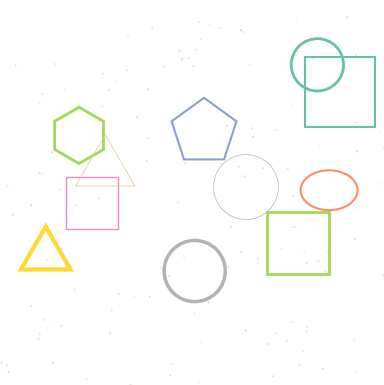[{"shape": "square", "thickness": 1.5, "radius": 0.45, "center": [0.883, 0.761]}, {"shape": "circle", "thickness": 2, "radius": 0.34, "center": [0.824, 0.832]}, {"shape": "oval", "thickness": 1.5, "radius": 0.37, "center": [0.855, 0.506]}, {"shape": "pentagon", "thickness": 1.5, "radius": 0.44, "center": [0.53, 0.658]}, {"shape": "square", "thickness": 1, "radius": 0.34, "center": [0.239, 0.472]}, {"shape": "hexagon", "thickness": 2, "radius": 0.37, "center": [0.205, 0.648]}, {"shape": "square", "thickness": 2, "radius": 0.4, "center": [0.773, 0.368]}, {"shape": "triangle", "thickness": 3, "radius": 0.37, "center": [0.119, 0.337]}, {"shape": "triangle", "thickness": 0.5, "radius": 0.44, "center": [0.273, 0.561]}, {"shape": "circle", "thickness": 2.5, "radius": 0.4, "center": [0.506, 0.296]}, {"shape": "circle", "thickness": 0.5, "radius": 0.42, "center": [0.639, 0.514]}]